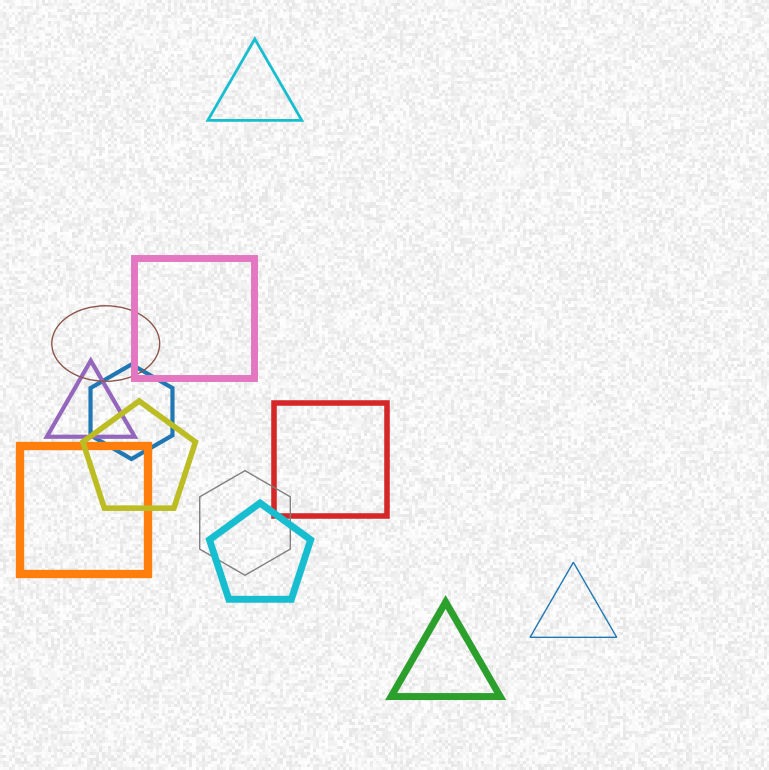[{"shape": "triangle", "thickness": 0.5, "radius": 0.32, "center": [0.745, 0.205]}, {"shape": "hexagon", "thickness": 1.5, "radius": 0.31, "center": [0.171, 0.465]}, {"shape": "square", "thickness": 3, "radius": 0.42, "center": [0.108, 0.337]}, {"shape": "triangle", "thickness": 2.5, "radius": 0.41, "center": [0.579, 0.136]}, {"shape": "square", "thickness": 2, "radius": 0.37, "center": [0.429, 0.403]}, {"shape": "triangle", "thickness": 1.5, "radius": 0.33, "center": [0.118, 0.466]}, {"shape": "oval", "thickness": 0.5, "radius": 0.35, "center": [0.137, 0.554]}, {"shape": "square", "thickness": 2.5, "radius": 0.39, "center": [0.252, 0.587]}, {"shape": "hexagon", "thickness": 0.5, "radius": 0.34, "center": [0.318, 0.321]}, {"shape": "pentagon", "thickness": 2, "radius": 0.38, "center": [0.181, 0.402]}, {"shape": "pentagon", "thickness": 2.5, "radius": 0.35, "center": [0.338, 0.278]}, {"shape": "triangle", "thickness": 1, "radius": 0.35, "center": [0.331, 0.879]}]